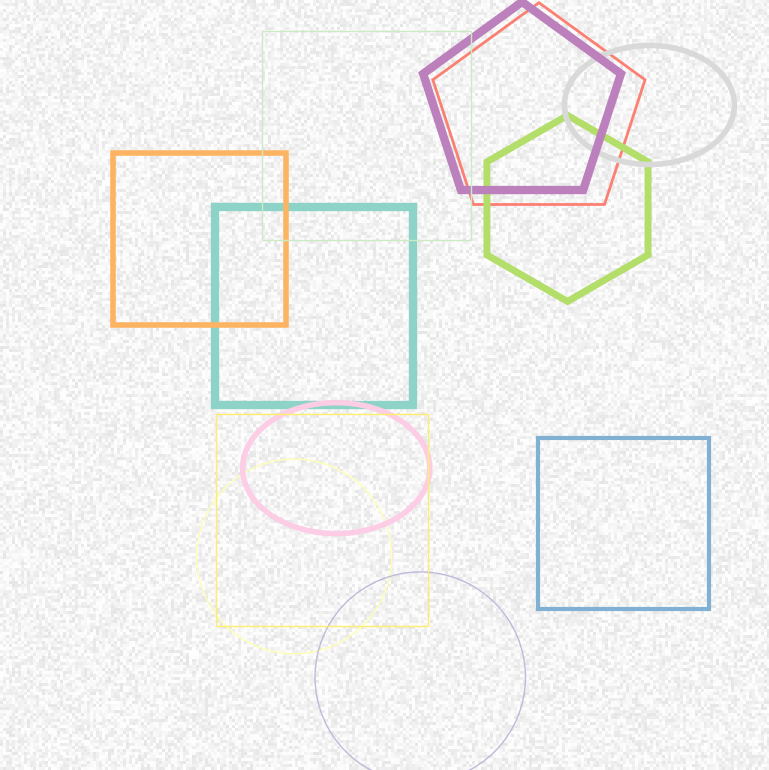[{"shape": "square", "thickness": 3, "radius": 0.64, "center": [0.408, 0.603]}, {"shape": "circle", "thickness": 0.5, "radius": 0.63, "center": [0.382, 0.277]}, {"shape": "circle", "thickness": 0.5, "radius": 0.68, "center": [0.546, 0.121]}, {"shape": "pentagon", "thickness": 1, "radius": 0.72, "center": [0.7, 0.852]}, {"shape": "square", "thickness": 1.5, "radius": 0.56, "center": [0.81, 0.32]}, {"shape": "square", "thickness": 2, "radius": 0.56, "center": [0.259, 0.69]}, {"shape": "hexagon", "thickness": 2.5, "radius": 0.6, "center": [0.737, 0.729]}, {"shape": "oval", "thickness": 2, "radius": 0.61, "center": [0.437, 0.392]}, {"shape": "oval", "thickness": 2, "radius": 0.55, "center": [0.843, 0.864]}, {"shape": "pentagon", "thickness": 3, "radius": 0.68, "center": [0.678, 0.862]}, {"shape": "square", "thickness": 0.5, "radius": 0.68, "center": [0.476, 0.824]}, {"shape": "square", "thickness": 0.5, "radius": 0.69, "center": [0.418, 0.325]}]